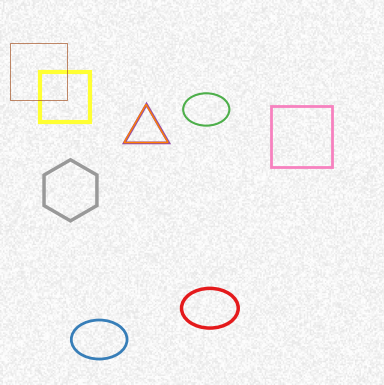[{"shape": "oval", "thickness": 2.5, "radius": 0.37, "center": [0.545, 0.199]}, {"shape": "oval", "thickness": 2, "radius": 0.36, "center": [0.258, 0.118]}, {"shape": "oval", "thickness": 1.5, "radius": 0.3, "center": [0.536, 0.716]}, {"shape": "triangle", "thickness": 2, "radius": 0.33, "center": [0.381, 0.662]}, {"shape": "triangle", "thickness": 1, "radius": 0.33, "center": [0.379, 0.663]}, {"shape": "square", "thickness": 3, "radius": 0.32, "center": [0.168, 0.749]}, {"shape": "square", "thickness": 0.5, "radius": 0.37, "center": [0.101, 0.814]}, {"shape": "square", "thickness": 2, "radius": 0.39, "center": [0.783, 0.645]}, {"shape": "hexagon", "thickness": 2.5, "radius": 0.4, "center": [0.183, 0.506]}]